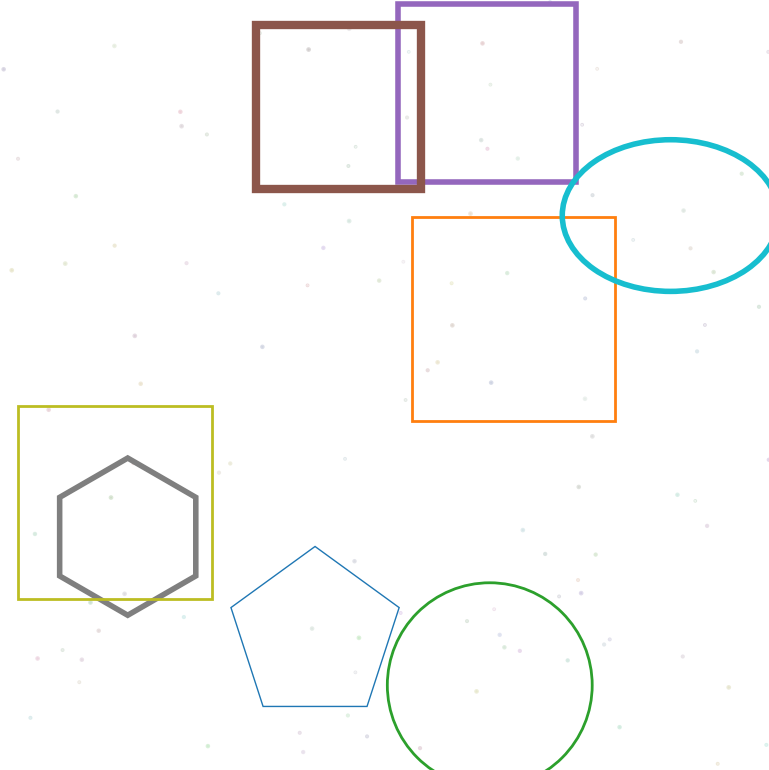[{"shape": "pentagon", "thickness": 0.5, "radius": 0.57, "center": [0.409, 0.175]}, {"shape": "square", "thickness": 1, "radius": 0.66, "center": [0.667, 0.585]}, {"shape": "circle", "thickness": 1, "radius": 0.67, "center": [0.636, 0.11]}, {"shape": "square", "thickness": 2, "radius": 0.58, "center": [0.633, 0.879]}, {"shape": "square", "thickness": 3, "radius": 0.53, "center": [0.44, 0.861]}, {"shape": "hexagon", "thickness": 2, "radius": 0.51, "center": [0.166, 0.303]}, {"shape": "square", "thickness": 1, "radius": 0.63, "center": [0.149, 0.347]}, {"shape": "oval", "thickness": 2, "radius": 0.7, "center": [0.871, 0.72]}]